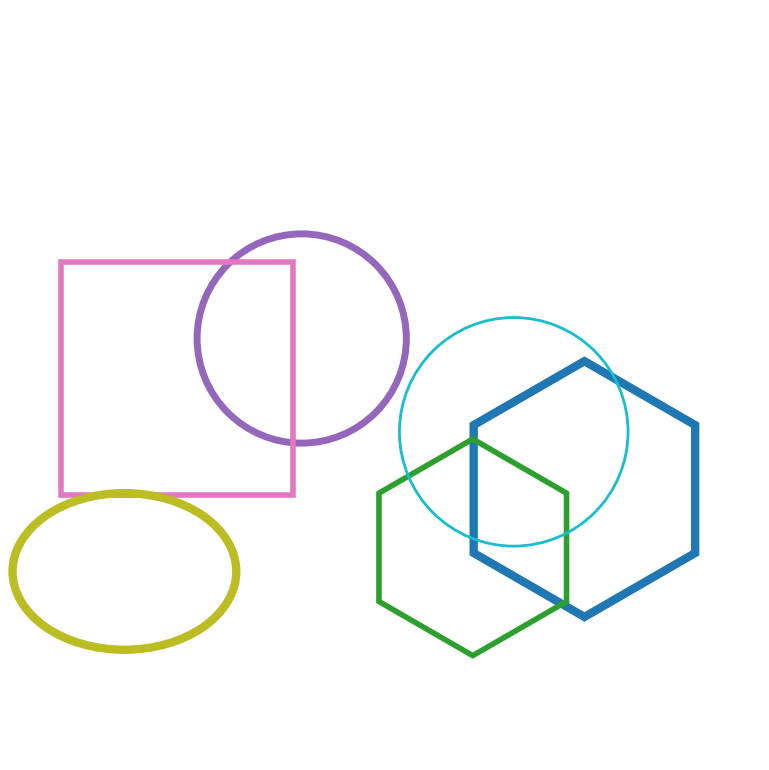[{"shape": "hexagon", "thickness": 3, "radius": 0.83, "center": [0.759, 0.365]}, {"shape": "hexagon", "thickness": 2, "radius": 0.7, "center": [0.614, 0.289]}, {"shape": "circle", "thickness": 2.5, "radius": 0.68, "center": [0.392, 0.56]}, {"shape": "square", "thickness": 2, "radius": 0.75, "center": [0.23, 0.508]}, {"shape": "oval", "thickness": 3, "radius": 0.73, "center": [0.162, 0.258]}, {"shape": "circle", "thickness": 1, "radius": 0.74, "center": [0.667, 0.439]}]